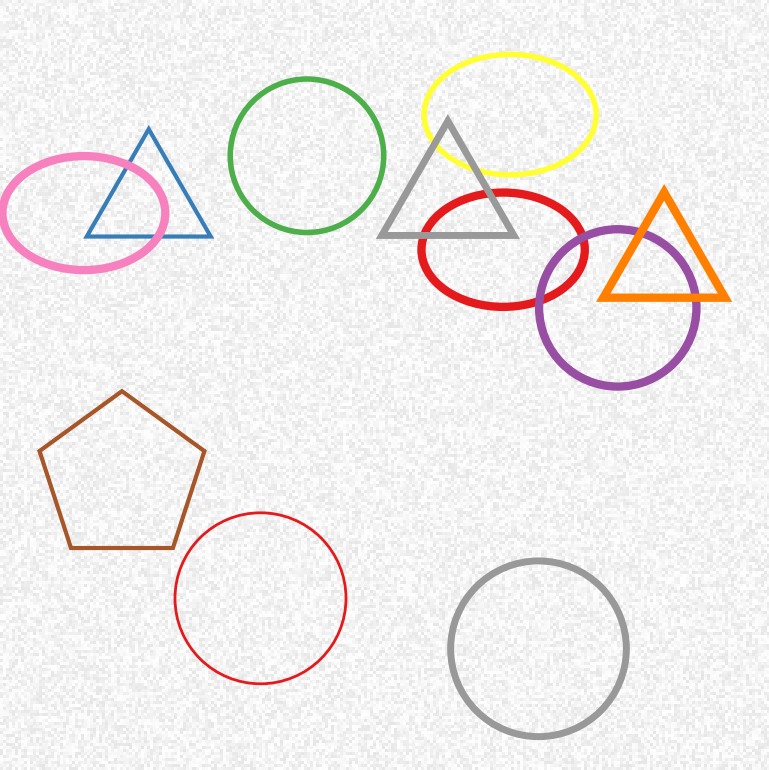[{"shape": "oval", "thickness": 3, "radius": 0.53, "center": [0.653, 0.676]}, {"shape": "circle", "thickness": 1, "radius": 0.56, "center": [0.338, 0.223]}, {"shape": "triangle", "thickness": 1.5, "radius": 0.46, "center": [0.193, 0.739]}, {"shape": "circle", "thickness": 2, "radius": 0.5, "center": [0.399, 0.798]}, {"shape": "circle", "thickness": 3, "radius": 0.51, "center": [0.802, 0.6]}, {"shape": "triangle", "thickness": 3, "radius": 0.46, "center": [0.863, 0.659]}, {"shape": "oval", "thickness": 2, "radius": 0.56, "center": [0.663, 0.851]}, {"shape": "pentagon", "thickness": 1.5, "radius": 0.56, "center": [0.158, 0.379]}, {"shape": "oval", "thickness": 3, "radius": 0.53, "center": [0.109, 0.723]}, {"shape": "triangle", "thickness": 2.5, "radius": 0.5, "center": [0.582, 0.744]}, {"shape": "circle", "thickness": 2.5, "radius": 0.57, "center": [0.699, 0.157]}]